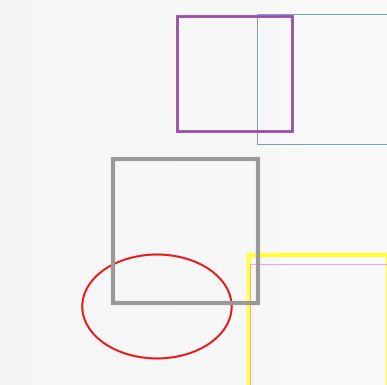[{"shape": "oval", "thickness": 1.5, "radius": 0.96, "center": [0.405, 0.204]}, {"shape": "square", "thickness": 0.5, "radius": 0.85, "center": [0.833, 0.795]}, {"shape": "square", "thickness": 2, "radius": 0.74, "center": [0.605, 0.809]}, {"shape": "square", "thickness": 3, "radius": 0.89, "center": [0.821, 0.158]}, {"shape": "square", "thickness": 0.5, "radius": 0.93, "center": [0.833, 0.127]}, {"shape": "square", "thickness": 3, "radius": 0.93, "center": [0.479, 0.4]}]